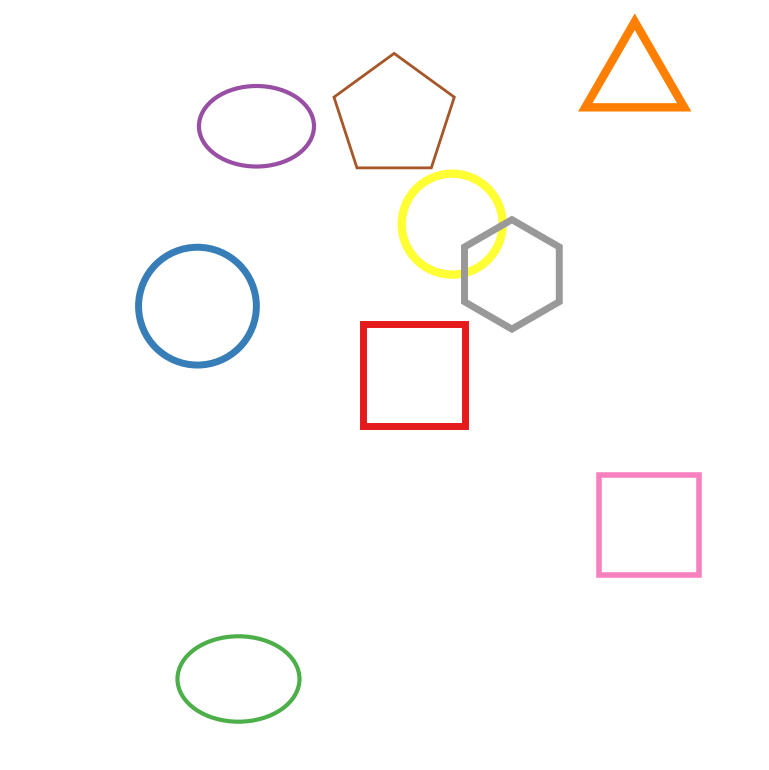[{"shape": "square", "thickness": 2.5, "radius": 0.33, "center": [0.538, 0.513]}, {"shape": "circle", "thickness": 2.5, "radius": 0.38, "center": [0.256, 0.602]}, {"shape": "oval", "thickness": 1.5, "radius": 0.4, "center": [0.31, 0.118]}, {"shape": "oval", "thickness": 1.5, "radius": 0.37, "center": [0.333, 0.836]}, {"shape": "triangle", "thickness": 3, "radius": 0.37, "center": [0.824, 0.898]}, {"shape": "circle", "thickness": 3, "radius": 0.33, "center": [0.587, 0.709]}, {"shape": "pentagon", "thickness": 1, "radius": 0.41, "center": [0.512, 0.848]}, {"shape": "square", "thickness": 2, "radius": 0.32, "center": [0.843, 0.318]}, {"shape": "hexagon", "thickness": 2.5, "radius": 0.36, "center": [0.665, 0.644]}]